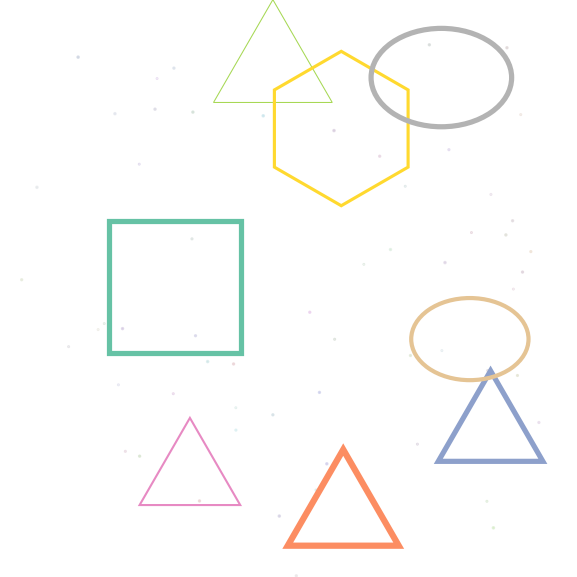[{"shape": "square", "thickness": 2.5, "radius": 0.57, "center": [0.303, 0.502]}, {"shape": "triangle", "thickness": 3, "radius": 0.55, "center": [0.594, 0.11]}, {"shape": "triangle", "thickness": 2.5, "radius": 0.52, "center": [0.849, 0.253]}, {"shape": "triangle", "thickness": 1, "radius": 0.5, "center": [0.329, 0.175]}, {"shape": "triangle", "thickness": 0.5, "radius": 0.59, "center": [0.473, 0.881]}, {"shape": "hexagon", "thickness": 1.5, "radius": 0.67, "center": [0.591, 0.777]}, {"shape": "oval", "thickness": 2, "radius": 0.51, "center": [0.814, 0.412]}, {"shape": "oval", "thickness": 2.5, "radius": 0.61, "center": [0.764, 0.865]}]